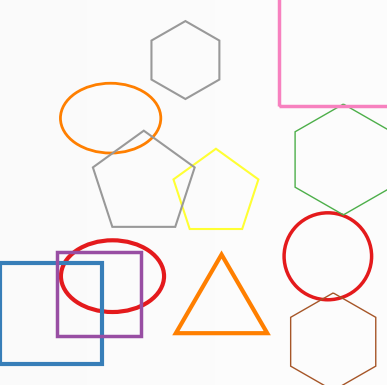[{"shape": "circle", "thickness": 2.5, "radius": 0.56, "center": [0.846, 0.334]}, {"shape": "oval", "thickness": 3, "radius": 0.67, "center": [0.29, 0.283]}, {"shape": "square", "thickness": 3, "radius": 0.66, "center": [0.132, 0.187]}, {"shape": "hexagon", "thickness": 1, "radius": 0.72, "center": [0.886, 0.586]}, {"shape": "square", "thickness": 2.5, "radius": 0.55, "center": [0.255, 0.236]}, {"shape": "triangle", "thickness": 3, "radius": 0.68, "center": [0.572, 0.203]}, {"shape": "oval", "thickness": 2, "radius": 0.65, "center": [0.285, 0.693]}, {"shape": "pentagon", "thickness": 1.5, "radius": 0.58, "center": [0.557, 0.498]}, {"shape": "hexagon", "thickness": 1, "radius": 0.63, "center": [0.86, 0.112]}, {"shape": "square", "thickness": 2.5, "radius": 0.73, "center": [0.866, 0.871]}, {"shape": "hexagon", "thickness": 1.5, "radius": 0.51, "center": [0.478, 0.844]}, {"shape": "pentagon", "thickness": 1.5, "radius": 0.69, "center": [0.371, 0.522]}]